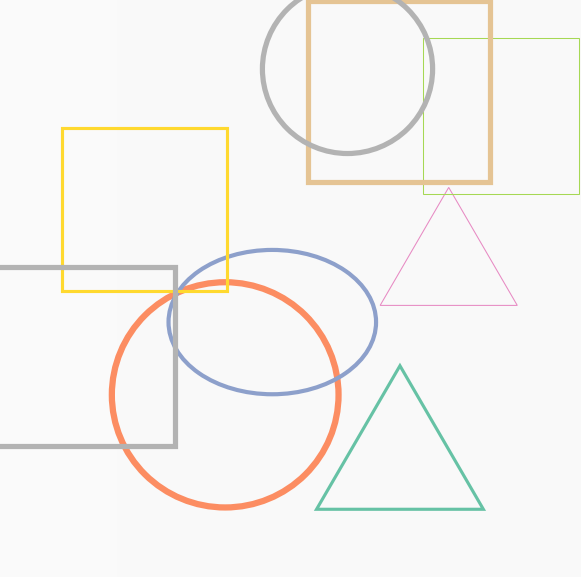[{"shape": "triangle", "thickness": 1.5, "radius": 0.83, "center": [0.688, 0.2]}, {"shape": "circle", "thickness": 3, "radius": 0.98, "center": [0.387, 0.315]}, {"shape": "oval", "thickness": 2, "radius": 0.89, "center": [0.468, 0.441]}, {"shape": "triangle", "thickness": 0.5, "radius": 0.68, "center": [0.772, 0.538]}, {"shape": "square", "thickness": 0.5, "radius": 0.67, "center": [0.862, 0.798]}, {"shape": "square", "thickness": 1.5, "radius": 0.71, "center": [0.249, 0.636]}, {"shape": "square", "thickness": 2.5, "radius": 0.78, "center": [0.687, 0.841]}, {"shape": "circle", "thickness": 2.5, "radius": 0.73, "center": [0.598, 0.88]}, {"shape": "square", "thickness": 2.5, "radius": 0.77, "center": [0.146, 0.382]}]